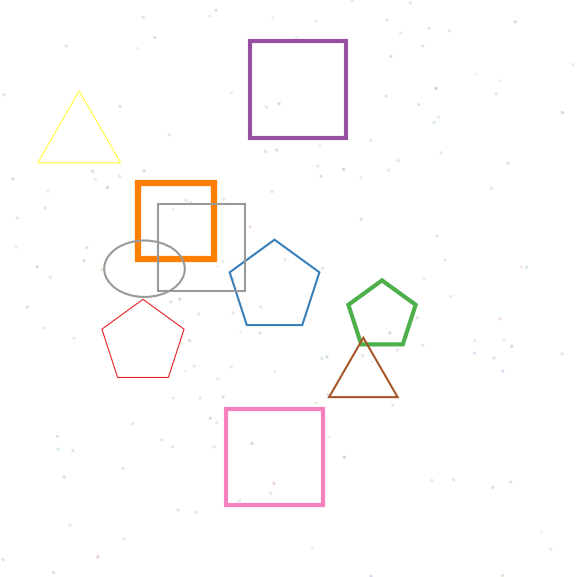[{"shape": "pentagon", "thickness": 0.5, "radius": 0.37, "center": [0.248, 0.406]}, {"shape": "pentagon", "thickness": 1, "radius": 0.41, "center": [0.475, 0.502]}, {"shape": "pentagon", "thickness": 2, "radius": 0.31, "center": [0.662, 0.452]}, {"shape": "square", "thickness": 2, "radius": 0.42, "center": [0.516, 0.845]}, {"shape": "square", "thickness": 3, "radius": 0.33, "center": [0.305, 0.616]}, {"shape": "triangle", "thickness": 0.5, "radius": 0.41, "center": [0.137, 0.759]}, {"shape": "triangle", "thickness": 1, "radius": 0.34, "center": [0.629, 0.346]}, {"shape": "square", "thickness": 2, "radius": 0.42, "center": [0.475, 0.208]}, {"shape": "oval", "thickness": 1, "radius": 0.35, "center": [0.25, 0.534]}, {"shape": "square", "thickness": 1, "radius": 0.38, "center": [0.35, 0.57]}]